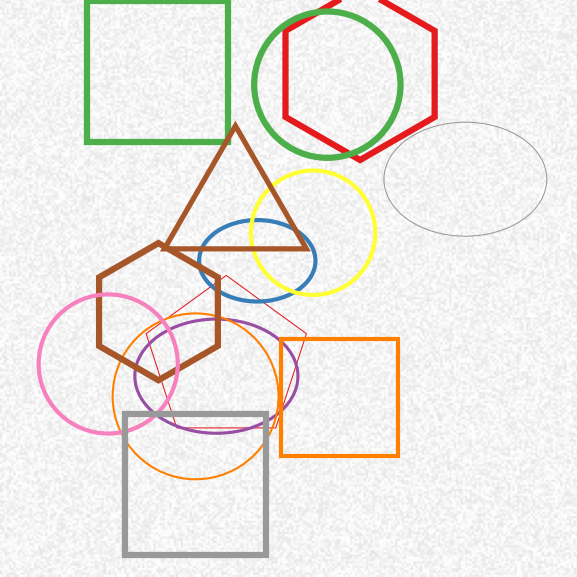[{"shape": "pentagon", "thickness": 0.5, "radius": 0.73, "center": [0.392, 0.376]}, {"shape": "hexagon", "thickness": 3, "radius": 0.75, "center": [0.624, 0.871]}, {"shape": "oval", "thickness": 2, "radius": 0.5, "center": [0.446, 0.548]}, {"shape": "circle", "thickness": 3, "radius": 0.63, "center": [0.567, 0.853]}, {"shape": "square", "thickness": 3, "radius": 0.61, "center": [0.273, 0.875]}, {"shape": "oval", "thickness": 1.5, "radius": 0.71, "center": [0.375, 0.348]}, {"shape": "square", "thickness": 2, "radius": 0.5, "center": [0.588, 0.311]}, {"shape": "circle", "thickness": 1, "radius": 0.72, "center": [0.339, 0.313]}, {"shape": "circle", "thickness": 2, "radius": 0.54, "center": [0.542, 0.596]}, {"shape": "triangle", "thickness": 2.5, "radius": 0.71, "center": [0.408, 0.639]}, {"shape": "hexagon", "thickness": 3, "radius": 0.59, "center": [0.274, 0.459]}, {"shape": "circle", "thickness": 2, "radius": 0.6, "center": [0.187, 0.369]}, {"shape": "square", "thickness": 3, "radius": 0.61, "center": [0.339, 0.16]}, {"shape": "oval", "thickness": 0.5, "radius": 0.7, "center": [0.806, 0.689]}]